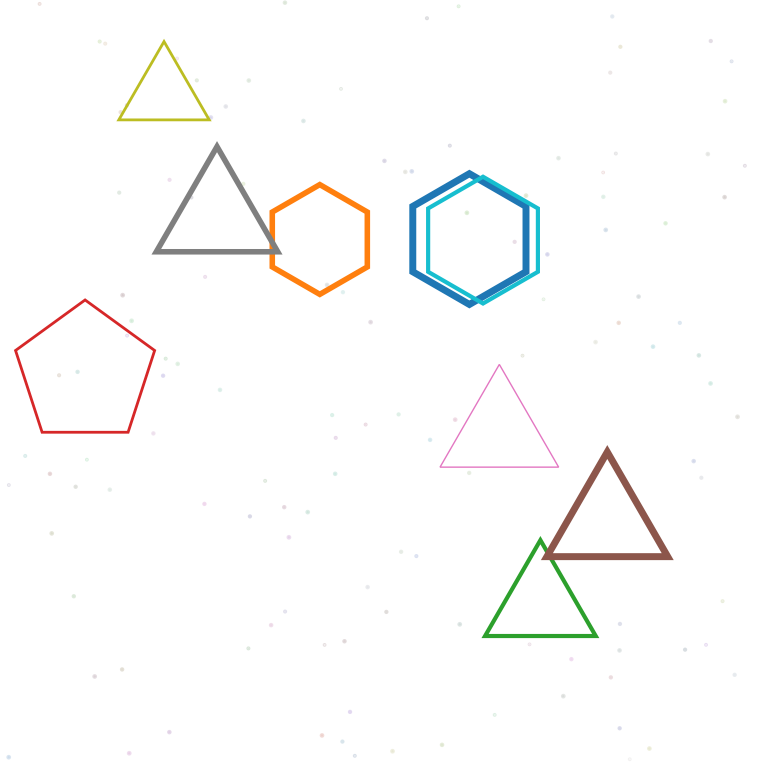[{"shape": "hexagon", "thickness": 2.5, "radius": 0.42, "center": [0.61, 0.69]}, {"shape": "hexagon", "thickness": 2, "radius": 0.36, "center": [0.415, 0.689]}, {"shape": "triangle", "thickness": 1.5, "radius": 0.41, "center": [0.702, 0.216]}, {"shape": "pentagon", "thickness": 1, "radius": 0.47, "center": [0.111, 0.515]}, {"shape": "triangle", "thickness": 2.5, "radius": 0.45, "center": [0.789, 0.322]}, {"shape": "triangle", "thickness": 0.5, "radius": 0.44, "center": [0.648, 0.438]}, {"shape": "triangle", "thickness": 2, "radius": 0.46, "center": [0.282, 0.719]}, {"shape": "triangle", "thickness": 1, "radius": 0.34, "center": [0.213, 0.878]}, {"shape": "hexagon", "thickness": 1.5, "radius": 0.41, "center": [0.627, 0.688]}]